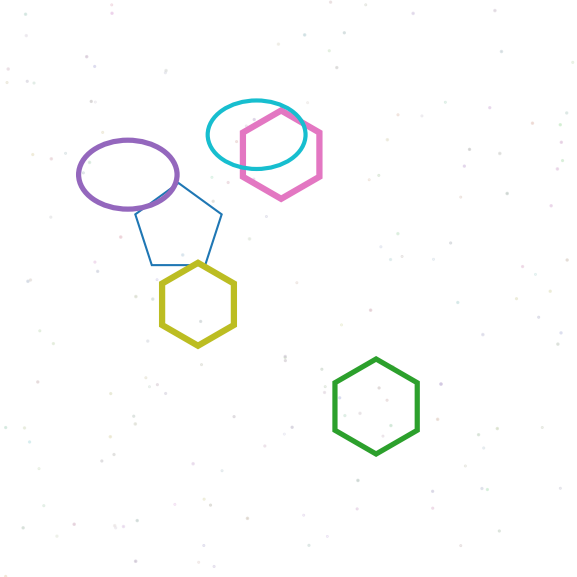[{"shape": "pentagon", "thickness": 1, "radius": 0.39, "center": [0.309, 0.604]}, {"shape": "hexagon", "thickness": 2.5, "radius": 0.41, "center": [0.651, 0.295]}, {"shape": "oval", "thickness": 2.5, "radius": 0.43, "center": [0.221, 0.697]}, {"shape": "hexagon", "thickness": 3, "radius": 0.38, "center": [0.487, 0.731]}, {"shape": "hexagon", "thickness": 3, "radius": 0.36, "center": [0.343, 0.472]}, {"shape": "oval", "thickness": 2, "radius": 0.42, "center": [0.444, 0.766]}]